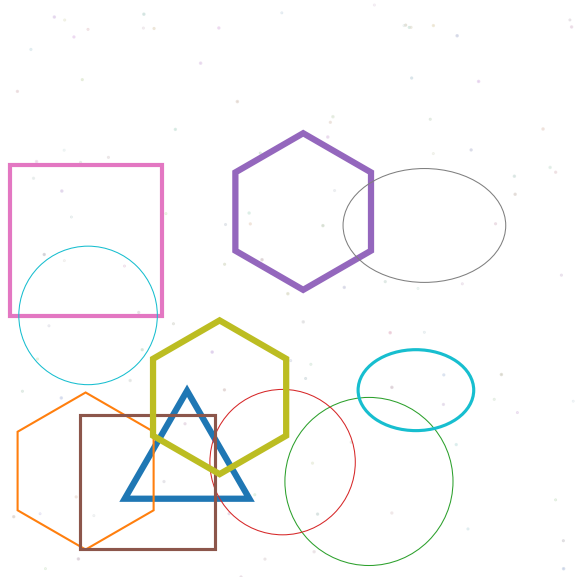[{"shape": "triangle", "thickness": 3, "radius": 0.62, "center": [0.324, 0.198]}, {"shape": "hexagon", "thickness": 1, "radius": 0.68, "center": [0.148, 0.184]}, {"shape": "circle", "thickness": 0.5, "radius": 0.73, "center": [0.639, 0.165]}, {"shape": "circle", "thickness": 0.5, "radius": 0.63, "center": [0.489, 0.199]}, {"shape": "hexagon", "thickness": 3, "radius": 0.68, "center": [0.525, 0.633]}, {"shape": "square", "thickness": 1.5, "radius": 0.58, "center": [0.255, 0.165]}, {"shape": "square", "thickness": 2, "radius": 0.66, "center": [0.149, 0.583]}, {"shape": "oval", "thickness": 0.5, "radius": 0.7, "center": [0.735, 0.609]}, {"shape": "hexagon", "thickness": 3, "radius": 0.67, "center": [0.38, 0.311]}, {"shape": "circle", "thickness": 0.5, "radius": 0.6, "center": [0.153, 0.453]}, {"shape": "oval", "thickness": 1.5, "radius": 0.5, "center": [0.72, 0.324]}]